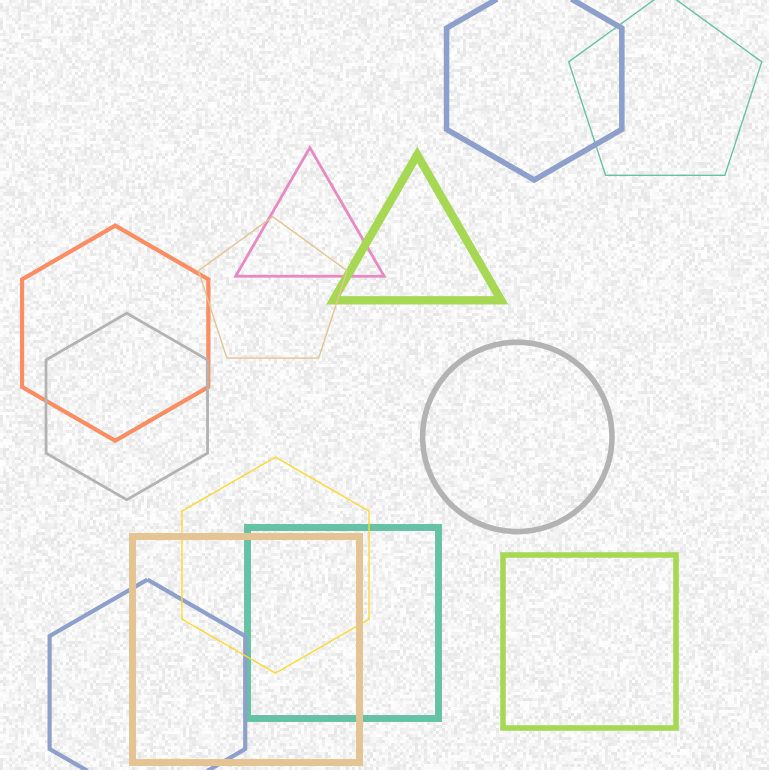[{"shape": "square", "thickness": 2.5, "radius": 0.62, "center": [0.445, 0.192]}, {"shape": "pentagon", "thickness": 0.5, "radius": 0.66, "center": [0.864, 0.879]}, {"shape": "hexagon", "thickness": 1.5, "radius": 0.7, "center": [0.15, 0.567]}, {"shape": "hexagon", "thickness": 1.5, "radius": 0.73, "center": [0.191, 0.101]}, {"shape": "hexagon", "thickness": 2, "radius": 0.66, "center": [0.694, 0.898]}, {"shape": "triangle", "thickness": 1, "radius": 0.56, "center": [0.402, 0.697]}, {"shape": "triangle", "thickness": 3, "radius": 0.63, "center": [0.542, 0.673]}, {"shape": "square", "thickness": 2, "radius": 0.56, "center": [0.765, 0.167]}, {"shape": "hexagon", "thickness": 0.5, "radius": 0.7, "center": [0.358, 0.266]}, {"shape": "square", "thickness": 2.5, "radius": 0.74, "center": [0.319, 0.157]}, {"shape": "pentagon", "thickness": 0.5, "radius": 0.51, "center": [0.354, 0.617]}, {"shape": "circle", "thickness": 2, "radius": 0.61, "center": [0.672, 0.433]}, {"shape": "hexagon", "thickness": 1, "radius": 0.61, "center": [0.165, 0.472]}]